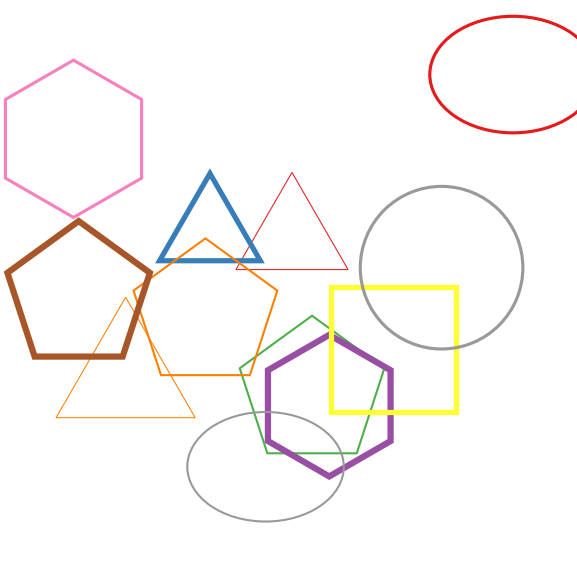[{"shape": "oval", "thickness": 1.5, "radius": 0.72, "center": [0.888, 0.87]}, {"shape": "triangle", "thickness": 0.5, "radius": 0.56, "center": [0.506, 0.588]}, {"shape": "triangle", "thickness": 2.5, "radius": 0.5, "center": [0.364, 0.598]}, {"shape": "pentagon", "thickness": 1, "radius": 0.66, "center": [0.54, 0.321]}, {"shape": "hexagon", "thickness": 3, "radius": 0.61, "center": [0.57, 0.297]}, {"shape": "pentagon", "thickness": 1, "radius": 0.65, "center": [0.356, 0.455]}, {"shape": "triangle", "thickness": 0.5, "radius": 0.7, "center": [0.218, 0.345]}, {"shape": "square", "thickness": 2.5, "radius": 0.54, "center": [0.681, 0.394]}, {"shape": "pentagon", "thickness": 3, "radius": 0.65, "center": [0.136, 0.487]}, {"shape": "hexagon", "thickness": 1.5, "radius": 0.68, "center": [0.127, 0.759]}, {"shape": "oval", "thickness": 1, "radius": 0.68, "center": [0.46, 0.191]}, {"shape": "circle", "thickness": 1.5, "radius": 0.7, "center": [0.765, 0.536]}]